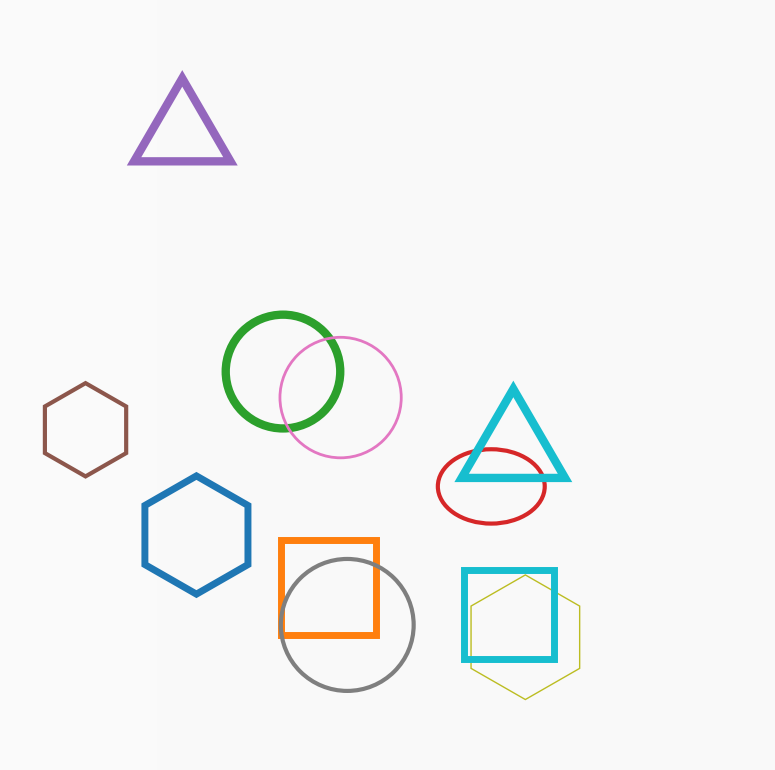[{"shape": "hexagon", "thickness": 2.5, "radius": 0.38, "center": [0.253, 0.305]}, {"shape": "square", "thickness": 2.5, "radius": 0.31, "center": [0.424, 0.237]}, {"shape": "circle", "thickness": 3, "radius": 0.37, "center": [0.365, 0.517]}, {"shape": "oval", "thickness": 1.5, "radius": 0.34, "center": [0.634, 0.368]}, {"shape": "triangle", "thickness": 3, "radius": 0.36, "center": [0.235, 0.826]}, {"shape": "hexagon", "thickness": 1.5, "radius": 0.3, "center": [0.11, 0.442]}, {"shape": "circle", "thickness": 1, "radius": 0.39, "center": [0.439, 0.484]}, {"shape": "circle", "thickness": 1.5, "radius": 0.43, "center": [0.448, 0.188]}, {"shape": "hexagon", "thickness": 0.5, "radius": 0.4, "center": [0.678, 0.172]}, {"shape": "square", "thickness": 2.5, "radius": 0.29, "center": [0.657, 0.202]}, {"shape": "triangle", "thickness": 3, "radius": 0.39, "center": [0.662, 0.418]}]